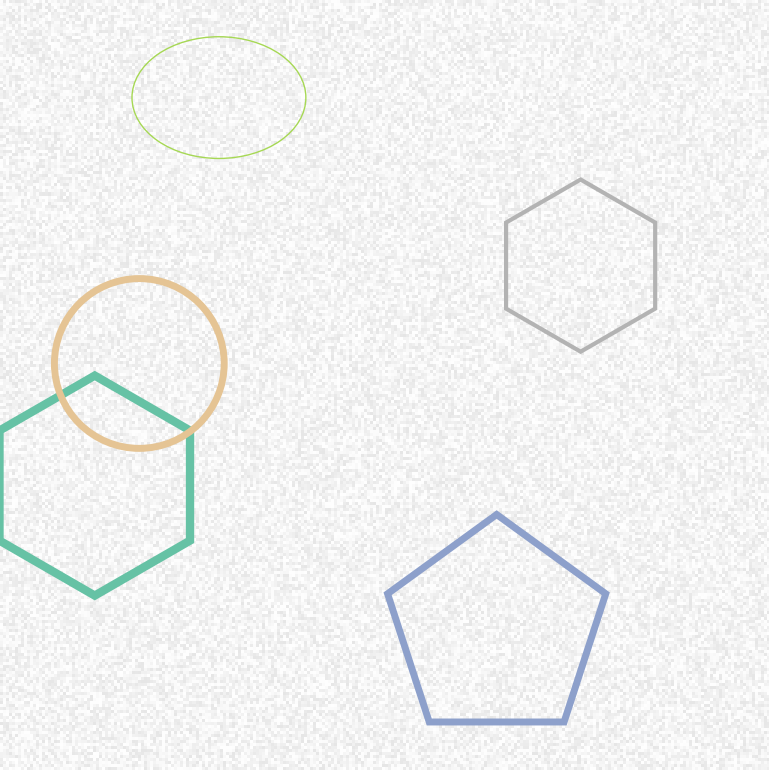[{"shape": "hexagon", "thickness": 3, "radius": 0.71, "center": [0.123, 0.369]}, {"shape": "pentagon", "thickness": 2.5, "radius": 0.74, "center": [0.645, 0.183]}, {"shape": "oval", "thickness": 0.5, "radius": 0.56, "center": [0.284, 0.873]}, {"shape": "circle", "thickness": 2.5, "radius": 0.55, "center": [0.181, 0.528]}, {"shape": "hexagon", "thickness": 1.5, "radius": 0.56, "center": [0.754, 0.655]}]